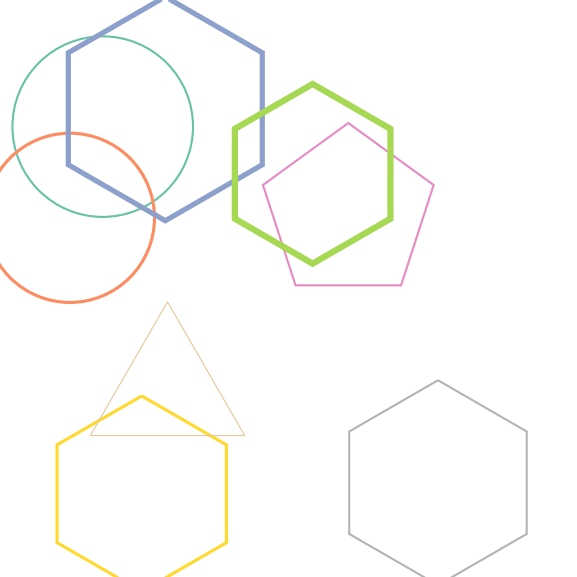[{"shape": "circle", "thickness": 1, "radius": 0.78, "center": [0.178, 0.78]}, {"shape": "circle", "thickness": 1.5, "radius": 0.73, "center": [0.121, 0.622]}, {"shape": "hexagon", "thickness": 2.5, "radius": 0.97, "center": [0.286, 0.811]}, {"shape": "pentagon", "thickness": 1, "radius": 0.78, "center": [0.603, 0.631]}, {"shape": "hexagon", "thickness": 3, "radius": 0.78, "center": [0.541, 0.698]}, {"shape": "hexagon", "thickness": 1.5, "radius": 0.85, "center": [0.245, 0.144]}, {"shape": "triangle", "thickness": 0.5, "radius": 0.77, "center": [0.29, 0.322]}, {"shape": "hexagon", "thickness": 1, "radius": 0.89, "center": [0.758, 0.163]}]